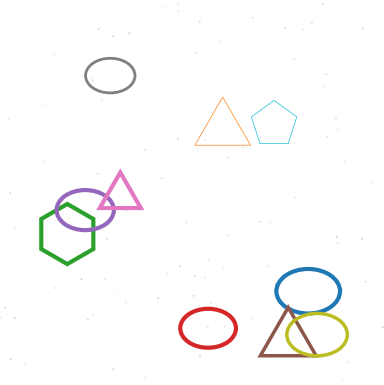[{"shape": "oval", "thickness": 3, "radius": 0.41, "center": [0.801, 0.244]}, {"shape": "triangle", "thickness": 0.5, "radius": 0.42, "center": [0.578, 0.665]}, {"shape": "hexagon", "thickness": 3, "radius": 0.39, "center": [0.175, 0.392]}, {"shape": "oval", "thickness": 3, "radius": 0.36, "center": [0.541, 0.147]}, {"shape": "oval", "thickness": 3, "radius": 0.37, "center": [0.221, 0.454]}, {"shape": "triangle", "thickness": 2.5, "radius": 0.42, "center": [0.749, 0.118]}, {"shape": "triangle", "thickness": 3, "radius": 0.31, "center": [0.312, 0.49]}, {"shape": "oval", "thickness": 2, "radius": 0.32, "center": [0.286, 0.804]}, {"shape": "oval", "thickness": 2.5, "radius": 0.39, "center": [0.824, 0.131]}, {"shape": "pentagon", "thickness": 0.5, "radius": 0.31, "center": [0.712, 0.677]}]